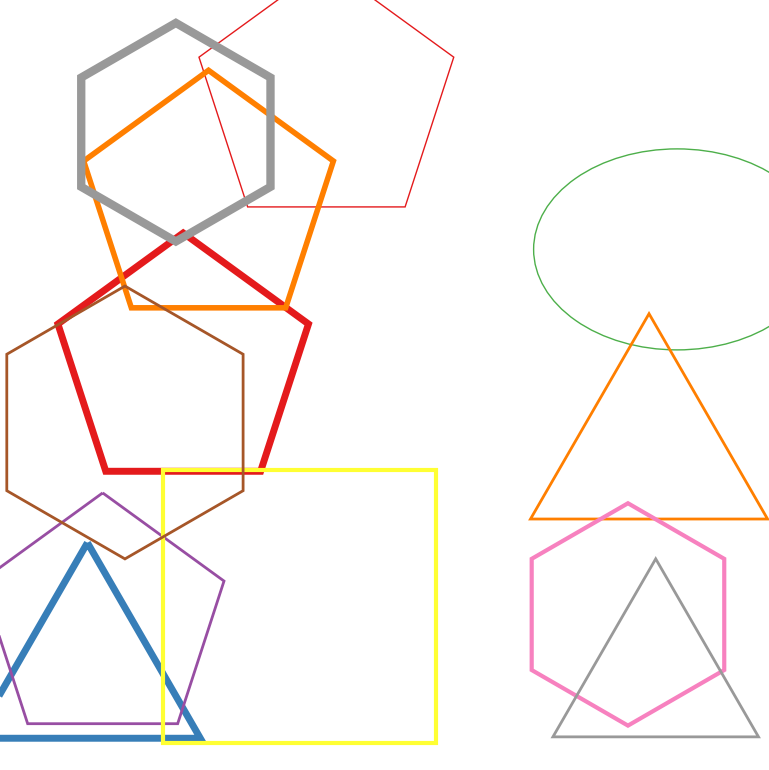[{"shape": "pentagon", "thickness": 0.5, "radius": 0.87, "center": [0.424, 0.872]}, {"shape": "pentagon", "thickness": 2.5, "radius": 0.86, "center": [0.238, 0.526]}, {"shape": "triangle", "thickness": 2.5, "radius": 0.85, "center": [0.114, 0.126]}, {"shape": "oval", "thickness": 0.5, "radius": 0.93, "center": [0.879, 0.676]}, {"shape": "pentagon", "thickness": 1, "radius": 0.83, "center": [0.133, 0.194]}, {"shape": "pentagon", "thickness": 2, "radius": 0.85, "center": [0.271, 0.738]}, {"shape": "triangle", "thickness": 1, "radius": 0.89, "center": [0.843, 0.415]}, {"shape": "square", "thickness": 1.5, "radius": 0.88, "center": [0.389, 0.212]}, {"shape": "hexagon", "thickness": 1, "radius": 0.89, "center": [0.162, 0.451]}, {"shape": "hexagon", "thickness": 1.5, "radius": 0.72, "center": [0.816, 0.202]}, {"shape": "hexagon", "thickness": 3, "radius": 0.71, "center": [0.228, 0.828]}, {"shape": "triangle", "thickness": 1, "radius": 0.77, "center": [0.852, 0.12]}]